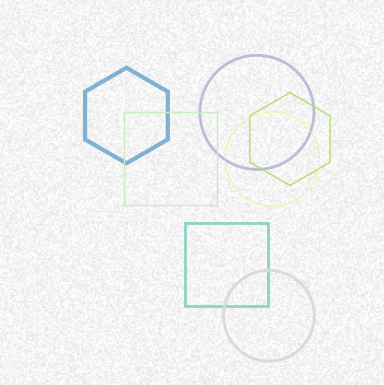[{"shape": "square", "thickness": 2, "radius": 0.54, "center": [0.588, 0.313]}, {"shape": "circle", "thickness": 2, "radius": 0.74, "center": [0.667, 0.708]}, {"shape": "hexagon", "thickness": 3, "radius": 0.62, "center": [0.328, 0.7]}, {"shape": "hexagon", "thickness": 1, "radius": 0.6, "center": [0.753, 0.639]}, {"shape": "circle", "thickness": 2, "radius": 0.59, "center": [0.699, 0.18]}, {"shape": "square", "thickness": 1, "radius": 0.61, "center": [0.442, 0.587]}, {"shape": "circle", "thickness": 0.5, "radius": 0.61, "center": [0.708, 0.587]}]